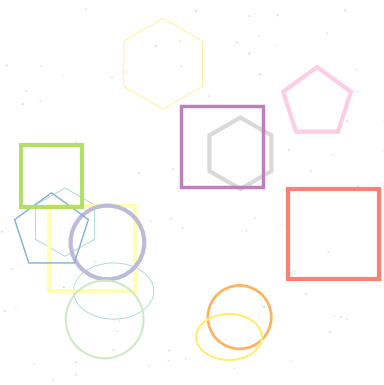[{"shape": "hexagon", "thickness": 0.5, "radius": 0.44, "center": [0.169, 0.423]}, {"shape": "oval", "thickness": 0.5, "radius": 0.52, "center": [0.295, 0.244]}, {"shape": "square", "thickness": 3, "radius": 0.56, "center": [0.239, 0.354]}, {"shape": "circle", "thickness": 3, "radius": 0.48, "center": [0.279, 0.37]}, {"shape": "square", "thickness": 3, "radius": 0.59, "center": [0.867, 0.391]}, {"shape": "pentagon", "thickness": 1, "radius": 0.5, "center": [0.134, 0.398]}, {"shape": "circle", "thickness": 2, "radius": 0.41, "center": [0.622, 0.176]}, {"shape": "square", "thickness": 3, "radius": 0.4, "center": [0.134, 0.542]}, {"shape": "pentagon", "thickness": 3, "radius": 0.46, "center": [0.823, 0.733]}, {"shape": "hexagon", "thickness": 3, "radius": 0.46, "center": [0.624, 0.602]}, {"shape": "square", "thickness": 2.5, "radius": 0.53, "center": [0.577, 0.619]}, {"shape": "circle", "thickness": 1.5, "radius": 0.51, "center": [0.272, 0.17]}, {"shape": "oval", "thickness": 1.5, "radius": 0.43, "center": [0.595, 0.125]}, {"shape": "hexagon", "thickness": 0.5, "radius": 0.59, "center": [0.424, 0.835]}]